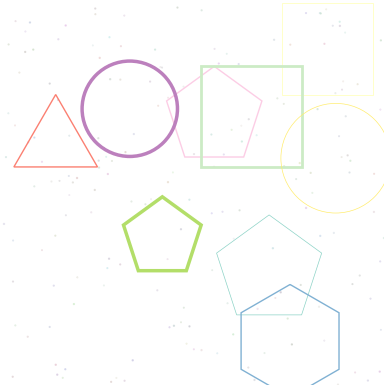[{"shape": "pentagon", "thickness": 0.5, "radius": 0.72, "center": [0.699, 0.298]}, {"shape": "square", "thickness": 0.5, "radius": 0.59, "center": [0.851, 0.872]}, {"shape": "triangle", "thickness": 1, "radius": 0.63, "center": [0.145, 0.629]}, {"shape": "hexagon", "thickness": 1, "radius": 0.73, "center": [0.753, 0.114]}, {"shape": "pentagon", "thickness": 2.5, "radius": 0.53, "center": [0.422, 0.383]}, {"shape": "pentagon", "thickness": 1, "radius": 0.65, "center": [0.556, 0.697]}, {"shape": "circle", "thickness": 2.5, "radius": 0.62, "center": [0.337, 0.718]}, {"shape": "square", "thickness": 2, "radius": 0.66, "center": [0.652, 0.699]}, {"shape": "circle", "thickness": 0.5, "radius": 0.71, "center": [0.872, 0.589]}]